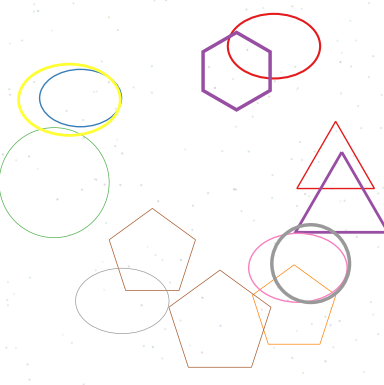[{"shape": "triangle", "thickness": 1, "radius": 0.58, "center": [0.872, 0.568]}, {"shape": "oval", "thickness": 1.5, "radius": 0.6, "center": [0.712, 0.88]}, {"shape": "oval", "thickness": 1, "radius": 0.53, "center": [0.209, 0.745]}, {"shape": "circle", "thickness": 0.5, "radius": 0.71, "center": [0.141, 0.526]}, {"shape": "hexagon", "thickness": 2.5, "radius": 0.5, "center": [0.615, 0.815]}, {"shape": "triangle", "thickness": 2, "radius": 0.69, "center": [0.888, 0.466]}, {"shape": "pentagon", "thickness": 0.5, "radius": 0.57, "center": [0.764, 0.198]}, {"shape": "oval", "thickness": 2, "radius": 0.66, "center": [0.18, 0.741]}, {"shape": "pentagon", "thickness": 0.5, "radius": 0.59, "center": [0.396, 0.341]}, {"shape": "pentagon", "thickness": 0.5, "radius": 0.7, "center": [0.571, 0.159]}, {"shape": "oval", "thickness": 1, "radius": 0.64, "center": [0.774, 0.304]}, {"shape": "oval", "thickness": 0.5, "radius": 0.61, "center": [0.318, 0.218]}, {"shape": "circle", "thickness": 2.5, "radius": 0.5, "center": [0.807, 0.315]}]